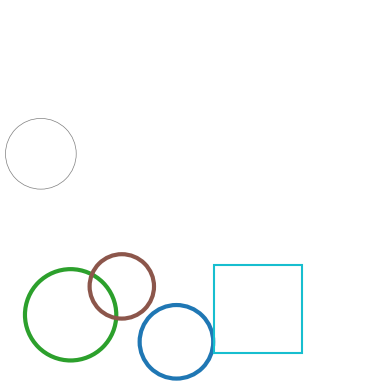[{"shape": "circle", "thickness": 3, "radius": 0.48, "center": [0.458, 0.112]}, {"shape": "circle", "thickness": 3, "radius": 0.59, "center": [0.183, 0.182]}, {"shape": "circle", "thickness": 3, "radius": 0.42, "center": [0.316, 0.256]}, {"shape": "circle", "thickness": 0.5, "radius": 0.46, "center": [0.106, 0.601]}, {"shape": "square", "thickness": 1.5, "radius": 0.57, "center": [0.671, 0.197]}]